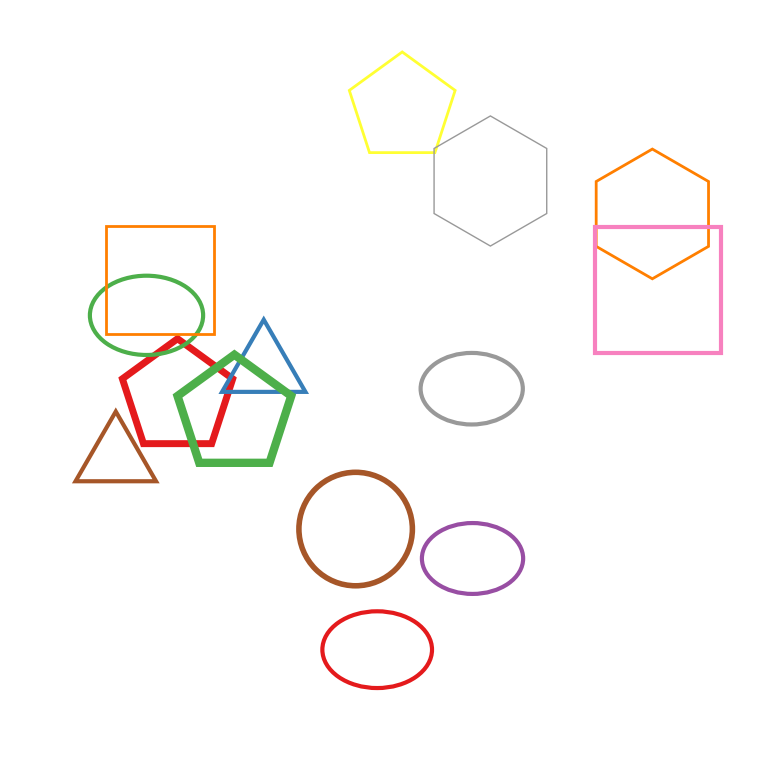[{"shape": "pentagon", "thickness": 2.5, "radius": 0.38, "center": [0.231, 0.485]}, {"shape": "oval", "thickness": 1.5, "radius": 0.36, "center": [0.49, 0.156]}, {"shape": "triangle", "thickness": 1.5, "radius": 0.31, "center": [0.343, 0.522]}, {"shape": "oval", "thickness": 1.5, "radius": 0.37, "center": [0.19, 0.59]}, {"shape": "pentagon", "thickness": 3, "radius": 0.39, "center": [0.304, 0.462]}, {"shape": "oval", "thickness": 1.5, "radius": 0.33, "center": [0.614, 0.275]}, {"shape": "square", "thickness": 1, "radius": 0.35, "center": [0.208, 0.637]}, {"shape": "hexagon", "thickness": 1, "radius": 0.42, "center": [0.847, 0.722]}, {"shape": "pentagon", "thickness": 1, "radius": 0.36, "center": [0.522, 0.86]}, {"shape": "triangle", "thickness": 1.5, "radius": 0.3, "center": [0.15, 0.405]}, {"shape": "circle", "thickness": 2, "radius": 0.37, "center": [0.462, 0.313]}, {"shape": "square", "thickness": 1.5, "radius": 0.41, "center": [0.855, 0.623]}, {"shape": "hexagon", "thickness": 0.5, "radius": 0.42, "center": [0.637, 0.765]}, {"shape": "oval", "thickness": 1.5, "radius": 0.33, "center": [0.613, 0.495]}]